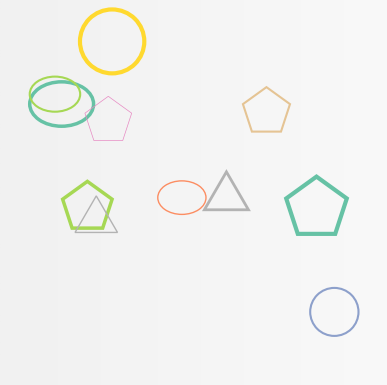[{"shape": "oval", "thickness": 2.5, "radius": 0.41, "center": [0.159, 0.73]}, {"shape": "pentagon", "thickness": 3, "radius": 0.41, "center": [0.817, 0.459]}, {"shape": "oval", "thickness": 1, "radius": 0.31, "center": [0.469, 0.487]}, {"shape": "circle", "thickness": 1.5, "radius": 0.31, "center": [0.863, 0.19]}, {"shape": "pentagon", "thickness": 0.5, "radius": 0.32, "center": [0.279, 0.686]}, {"shape": "oval", "thickness": 1.5, "radius": 0.33, "center": [0.142, 0.755]}, {"shape": "pentagon", "thickness": 2.5, "radius": 0.34, "center": [0.225, 0.462]}, {"shape": "circle", "thickness": 3, "radius": 0.42, "center": [0.289, 0.892]}, {"shape": "pentagon", "thickness": 1.5, "radius": 0.32, "center": [0.688, 0.71]}, {"shape": "triangle", "thickness": 2, "radius": 0.33, "center": [0.584, 0.488]}, {"shape": "triangle", "thickness": 1, "radius": 0.32, "center": [0.248, 0.428]}]